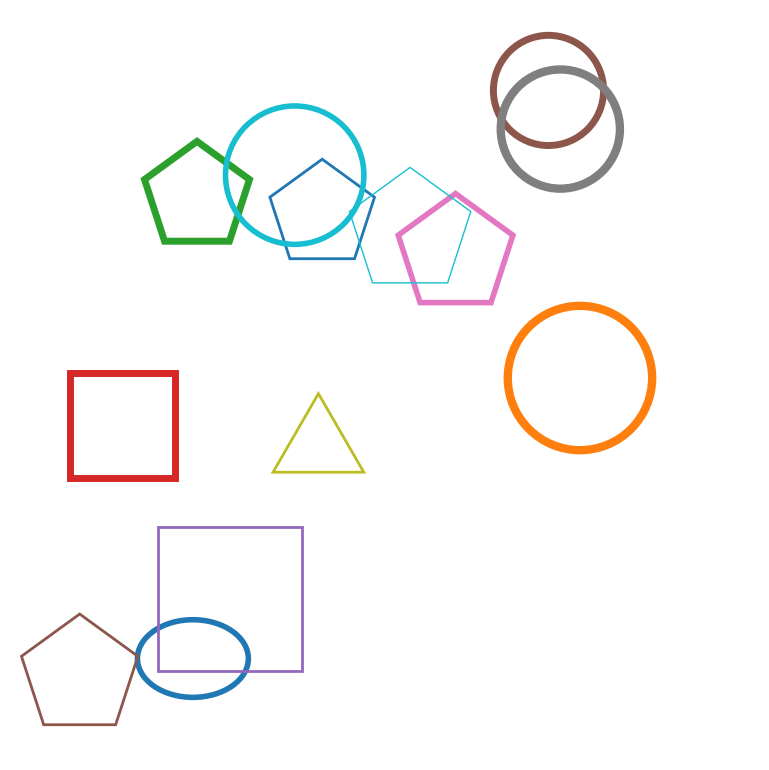[{"shape": "oval", "thickness": 2, "radius": 0.36, "center": [0.251, 0.145]}, {"shape": "pentagon", "thickness": 1, "radius": 0.36, "center": [0.418, 0.722]}, {"shape": "circle", "thickness": 3, "radius": 0.47, "center": [0.753, 0.509]}, {"shape": "pentagon", "thickness": 2.5, "radius": 0.36, "center": [0.256, 0.745]}, {"shape": "square", "thickness": 2.5, "radius": 0.34, "center": [0.159, 0.447]}, {"shape": "square", "thickness": 1, "radius": 0.47, "center": [0.299, 0.222]}, {"shape": "pentagon", "thickness": 1, "radius": 0.4, "center": [0.103, 0.123]}, {"shape": "circle", "thickness": 2.5, "radius": 0.36, "center": [0.712, 0.883]}, {"shape": "pentagon", "thickness": 2, "radius": 0.39, "center": [0.592, 0.67]}, {"shape": "circle", "thickness": 3, "radius": 0.39, "center": [0.728, 0.832]}, {"shape": "triangle", "thickness": 1, "radius": 0.34, "center": [0.414, 0.421]}, {"shape": "pentagon", "thickness": 0.5, "radius": 0.41, "center": [0.533, 0.7]}, {"shape": "circle", "thickness": 2, "radius": 0.45, "center": [0.383, 0.773]}]